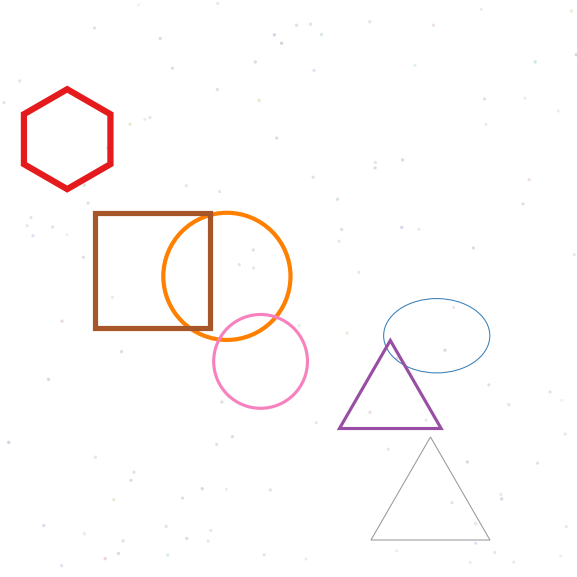[{"shape": "hexagon", "thickness": 3, "radius": 0.43, "center": [0.116, 0.758]}, {"shape": "oval", "thickness": 0.5, "radius": 0.46, "center": [0.756, 0.418]}, {"shape": "triangle", "thickness": 1.5, "radius": 0.51, "center": [0.676, 0.308]}, {"shape": "circle", "thickness": 2, "radius": 0.55, "center": [0.393, 0.521]}, {"shape": "square", "thickness": 2.5, "radius": 0.5, "center": [0.264, 0.53]}, {"shape": "circle", "thickness": 1.5, "radius": 0.41, "center": [0.451, 0.373]}, {"shape": "triangle", "thickness": 0.5, "radius": 0.59, "center": [0.745, 0.124]}]